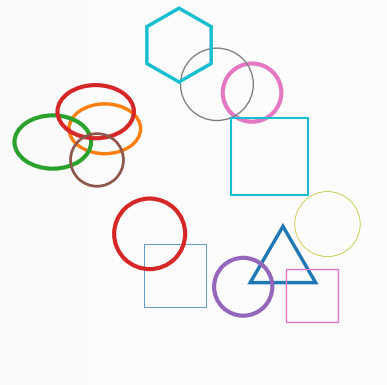[{"shape": "triangle", "thickness": 2.5, "radius": 0.49, "center": [0.73, 0.315]}, {"shape": "square", "thickness": 0.5, "radius": 0.4, "center": [0.452, 0.284]}, {"shape": "oval", "thickness": 2.5, "radius": 0.46, "center": [0.27, 0.665]}, {"shape": "oval", "thickness": 3, "radius": 0.49, "center": [0.136, 0.631]}, {"shape": "circle", "thickness": 3, "radius": 0.46, "center": [0.386, 0.393]}, {"shape": "oval", "thickness": 3, "radius": 0.49, "center": [0.247, 0.71]}, {"shape": "circle", "thickness": 3, "radius": 0.38, "center": [0.628, 0.255]}, {"shape": "circle", "thickness": 2, "radius": 0.34, "center": [0.25, 0.585]}, {"shape": "circle", "thickness": 3, "radius": 0.38, "center": [0.65, 0.759]}, {"shape": "square", "thickness": 1, "radius": 0.34, "center": [0.805, 0.232]}, {"shape": "circle", "thickness": 1, "radius": 0.47, "center": [0.56, 0.781]}, {"shape": "circle", "thickness": 0.5, "radius": 0.42, "center": [0.845, 0.418]}, {"shape": "square", "thickness": 1.5, "radius": 0.5, "center": [0.696, 0.593]}, {"shape": "hexagon", "thickness": 2.5, "radius": 0.48, "center": [0.462, 0.883]}]